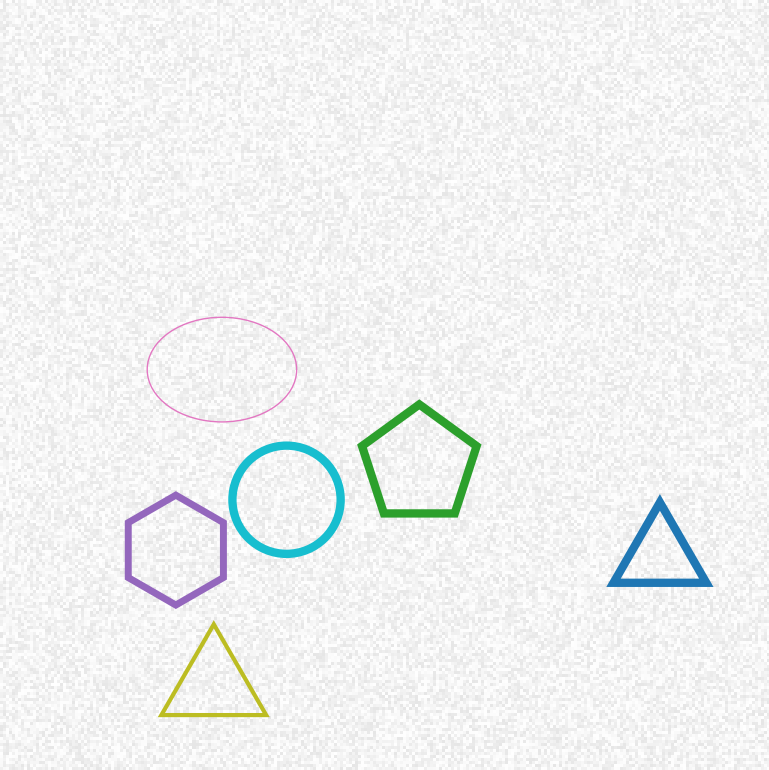[{"shape": "triangle", "thickness": 3, "radius": 0.35, "center": [0.857, 0.278]}, {"shape": "pentagon", "thickness": 3, "radius": 0.39, "center": [0.545, 0.397]}, {"shape": "hexagon", "thickness": 2.5, "radius": 0.36, "center": [0.228, 0.286]}, {"shape": "oval", "thickness": 0.5, "radius": 0.49, "center": [0.288, 0.52]}, {"shape": "triangle", "thickness": 1.5, "radius": 0.39, "center": [0.278, 0.111]}, {"shape": "circle", "thickness": 3, "radius": 0.35, "center": [0.372, 0.351]}]